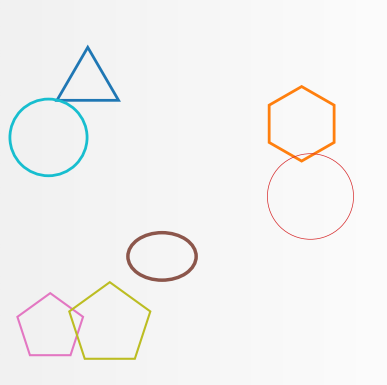[{"shape": "triangle", "thickness": 2, "radius": 0.46, "center": [0.226, 0.785]}, {"shape": "hexagon", "thickness": 2, "radius": 0.48, "center": [0.778, 0.678]}, {"shape": "circle", "thickness": 0.5, "radius": 0.56, "center": [0.801, 0.49]}, {"shape": "oval", "thickness": 2.5, "radius": 0.44, "center": [0.418, 0.334]}, {"shape": "pentagon", "thickness": 1.5, "radius": 0.45, "center": [0.13, 0.149]}, {"shape": "pentagon", "thickness": 1.5, "radius": 0.55, "center": [0.283, 0.157]}, {"shape": "circle", "thickness": 2, "radius": 0.5, "center": [0.125, 0.643]}]